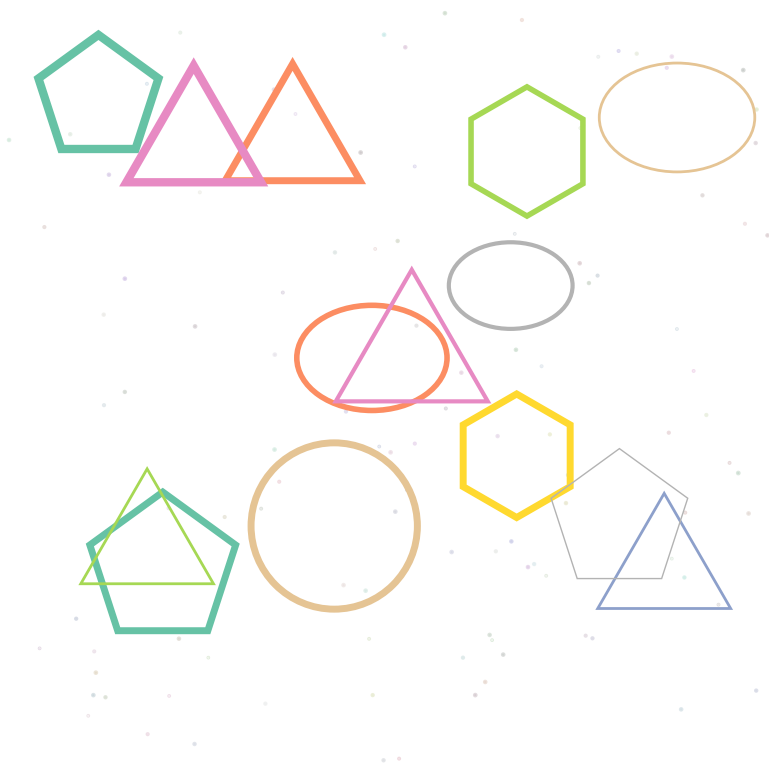[{"shape": "pentagon", "thickness": 2.5, "radius": 0.5, "center": [0.211, 0.261]}, {"shape": "pentagon", "thickness": 3, "radius": 0.41, "center": [0.128, 0.873]}, {"shape": "triangle", "thickness": 2.5, "radius": 0.51, "center": [0.38, 0.816]}, {"shape": "oval", "thickness": 2, "radius": 0.49, "center": [0.483, 0.535]}, {"shape": "triangle", "thickness": 1, "radius": 0.5, "center": [0.863, 0.26]}, {"shape": "triangle", "thickness": 3, "radius": 0.5, "center": [0.252, 0.814]}, {"shape": "triangle", "thickness": 1.5, "radius": 0.57, "center": [0.535, 0.536]}, {"shape": "triangle", "thickness": 1, "radius": 0.5, "center": [0.191, 0.292]}, {"shape": "hexagon", "thickness": 2, "radius": 0.42, "center": [0.684, 0.803]}, {"shape": "hexagon", "thickness": 2.5, "radius": 0.4, "center": [0.671, 0.408]}, {"shape": "circle", "thickness": 2.5, "radius": 0.54, "center": [0.434, 0.317]}, {"shape": "oval", "thickness": 1, "radius": 0.5, "center": [0.879, 0.847]}, {"shape": "pentagon", "thickness": 0.5, "radius": 0.47, "center": [0.804, 0.324]}, {"shape": "oval", "thickness": 1.5, "radius": 0.4, "center": [0.663, 0.629]}]